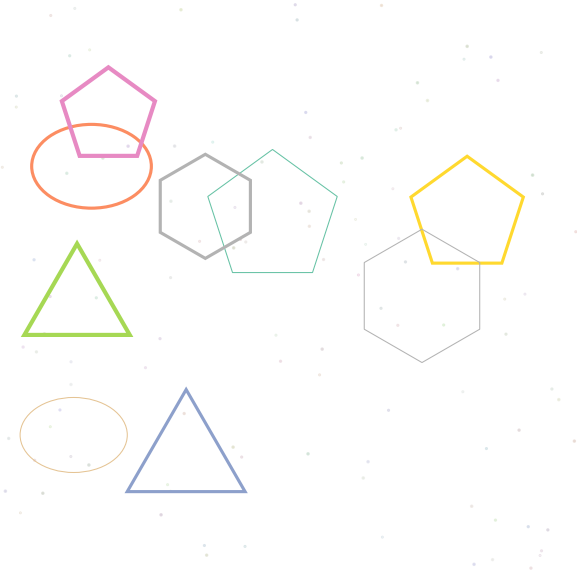[{"shape": "pentagon", "thickness": 0.5, "radius": 0.59, "center": [0.472, 0.622]}, {"shape": "oval", "thickness": 1.5, "radius": 0.52, "center": [0.158, 0.711]}, {"shape": "triangle", "thickness": 1.5, "radius": 0.59, "center": [0.322, 0.207]}, {"shape": "pentagon", "thickness": 2, "radius": 0.42, "center": [0.188, 0.798]}, {"shape": "triangle", "thickness": 2, "radius": 0.53, "center": [0.133, 0.472]}, {"shape": "pentagon", "thickness": 1.5, "radius": 0.51, "center": [0.809, 0.626]}, {"shape": "oval", "thickness": 0.5, "radius": 0.46, "center": [0.128, 0.246]}, {"shape": "hexagon", "thickness": 0.5, "radius": 0.58, "center": [0.731, 0.487]}, {"shape": "hexagon", "thickness": 1.5, "radius": 0.45, "center": [0.356, 0.642]}]